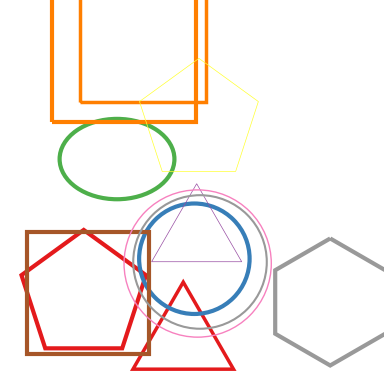[{"shape": "pentagon", "thickness": 3, "radius": 0.85, "center": [0.217, 0.233]}, {"shape": "triangle", "thickness": 2.5, "radius": 0.75, "center": [0.476, 0.116]}, {"shape": "circle", "thickness": 3, "radius": 0.72, "center": [0.505, 0.328]}, {"shape": "oval", "thickness": 3, "radius": 0.75, "center": [0.304, 0.587]}, {"shape": "triangle", "thickness": 0.5, "radius": 0.68, "center": [0.511, 0.388]}, {"shape": "square", "thickness": 3, "radius": 0.93, "center": [0.323, 0.869]}, {"shape": "square", "thickness": 2.5, "radius": 0.82, "center": [0.372, 0.899]}, {"shape": "pentagon", "thickness": 0.5, "radius": 0.81, "center": [0.517, 0.686]}, {"shape": "square", "thickness": 3, "radius": 0.79, "center": [0.229, 0.239]}, {"shape": "circle", "thickness": 1, "radius": 0.96, "center": [0.513, 0.316]}, {"shape": "circle", "thickness": 1.5, "radius": 0.87, "center": [0.52, 0.32]}, {"shape": "hexagon", "thickness": 3, "radius": 0.82, "center": [0.858, 0.216]}]